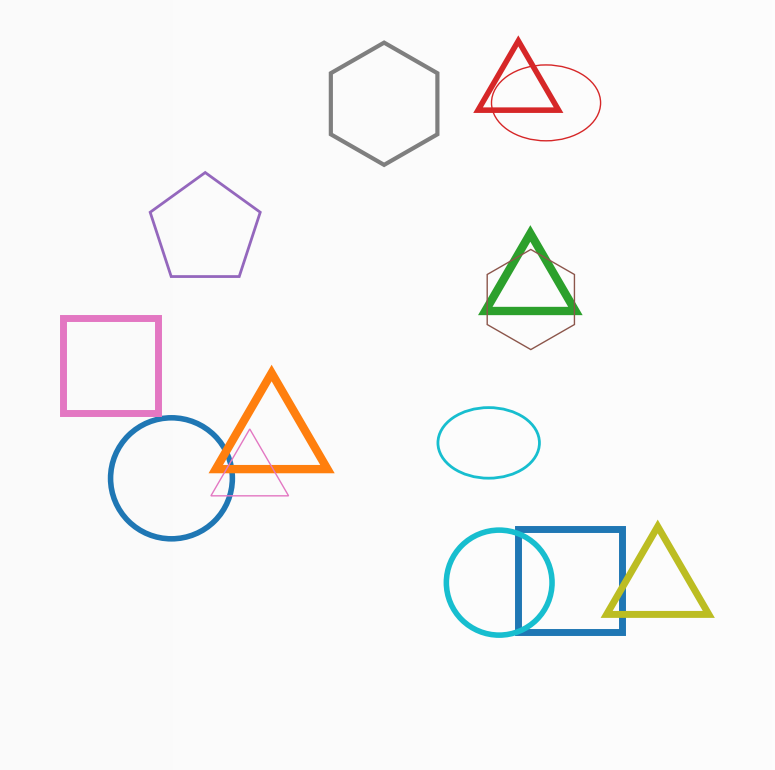[{"shape": "square", "thickness": 2.5, "radius": 0.33, "center": [0.736, 0.246]}, {"shape": "circle", "thickness": 2, "radius": 0.39, "center": [0.221, 0.379]}, {"shape": "triangle", "thickness": 3, "radius": 0.42, "center": [0.35, 0.432]}, {"shape": "triangle", "thickness": 3, "radius": 0.34, "center": [0.684, 0.63]}, {"shape": "triangle", "thickness": 2, "radius": 0.3, "center": [0.669, 0.887]}, {"shape": "oval", "thickness": 0.5, "radius": 0.35, "center": [0.705, 0.866]}, {"shape": "pentagon", "thickness": 1, "radius": 0.37, "center": [0.265, 0.701]}, {"shape": "hexagon", "thickness": 0.5, "radius": 0.32, "center": [0.685, 0.611]}, {"shape": "square", "thickness": 2.5, "radius": 0.31, "center": [0.142, 0.525]}, {"shape": "triangle", "thickness": 0.5, "radius": 0.29, "center": [0.322, 0.385]}, {"shape": "hexagon", "thickness": 1.5, "radius": 0.4, "center": [0.496, 0.865]}, {"shape": "triangle", "thickness": 2.5, "radius": 0.38, "center": [0.849, 0.24]}, {"shape": "oval", "thickness": 1, "radius": 0.33, "center": [0.631, 0.425]}, {"shape": "circle", "thickness": 2, "radius": 0.34, "center": [0.644, 0.243]}]